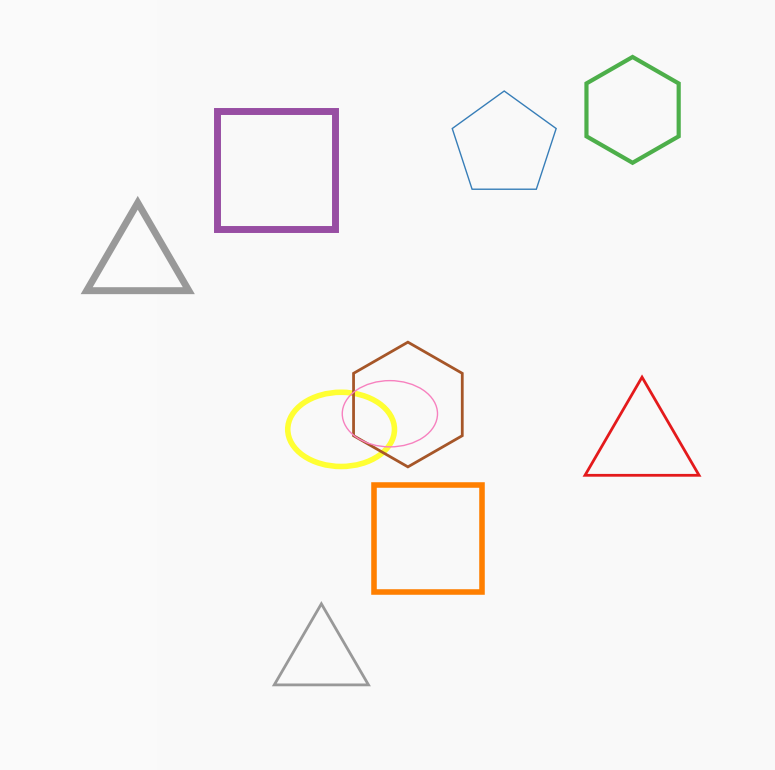[{"shape": "triangle", "thickness": 1, "radius": 0.42, "center": [0.828, 0.425]}, {"shape": "pentagon", "thickness": 0.5, "radius": 0.35, "center": [0.651, 0.811]}, {"shape": "hexagon", "thickness": 1.5, "radius": 0.34, "center": [0.816, 0.857]}, {"shape": "square", "thickness": 2.5, "radius": 0.38, "center": [0.356, 0.779]}, {"shape": "square", "thickness": 2, "radius": 0.35, "center": [0.552, 0.301]}, {"shape": "oval", "thickness": 2, "radius": 0.34, "center": [0.44, 0.442]}, {"shape": "hexagon", "thickness": 1, "radius": 0.4, "center": [0.526, 0.475]}, {"shape": "oval", "thickness": 0.5, "radius": 0.31, "center": [0.503, 0.463]}, {"shape": "triangle", "thickness": 2.5, "radius": 0.38, "center": [0.178, 0.661]}, {"shape": "triangle", "thickness": 1, "radius": 0.35, "center": [0.415, 0.146]}]